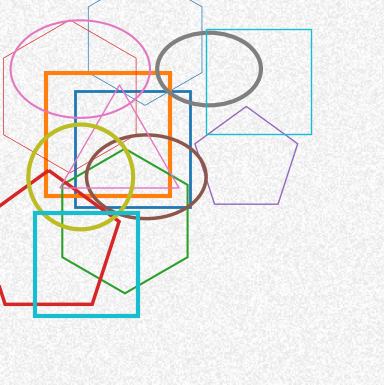[{"shape": "square", "thickness": 2, "radius": 0.75, "center": [0.345, 0.613]}, {"shape": "hexagon", "thickness": 0.5, "radius": 0.85, "center": [0.377, 0.897]}, {"shape": "square", "thickness": 3, "radius": 0.8, "center": [0.281, 0.651]}, {"shape": "hexagon", "thickness": 1.5, "radius": 0.94, "center": [0.325, 0.426]}, {"shape": "pentagon", "thickness": 2.5, "radius": 0.96, "center": [0.126, 0.365]}, {"shape": "hexagon", "thickness": 0.5, "radius": 0.99, "center": [0.181, 0.75]}, {"shape": "pentagon", "thickness": 1, "radius": 0.7, "center": [0.64, 0.583]}, {"shape": "oval", "thickness": 2.5, "radius": 0.78, "center": [0.38, 0.541]}, {"shape": "triangle", "thickness": 1, "radius": 0.89, "center": [0.31, 0.601]}, {"shape": "oval", "thickness": 1.5, "radius": 0.9, "center": [0.209, 0.821]}, {"shape": "oval", "thickness": 3, "radius": 0.67, "center": [0.543, 0.821]}, {"shape": "circle", "thickness": 3, "radius": 0.68, "center": [0.21, 0.54]}, {"shape": "square", "thickness": 1, "radius": 0.68, "center": [0.672, 0.788]}, {"shape": "square", "thickness": 3, "radius": 0.67, "center": [0.226, 0.312]}]